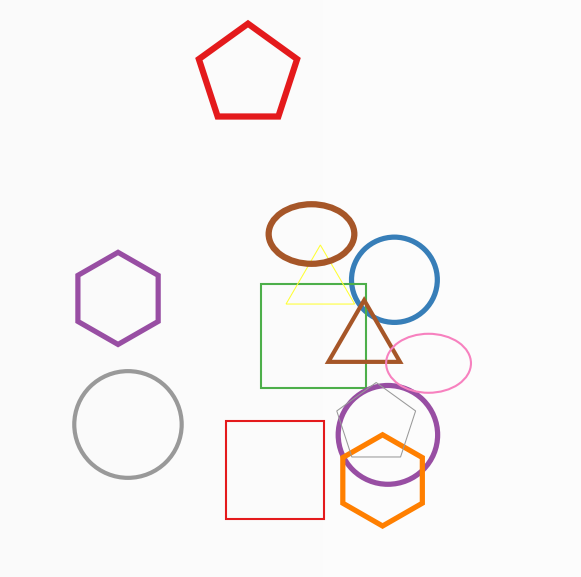[{"shape": "square", "thickness": 1, "radius": 0.42, "center": [0.473, 0.185]}, {"shape": "pentagon", "thickness": 3, "radius": 0.44, "center": [0.427, 0.869]}, {"shape": "circle", "thickness": 2.5, "radius": 0.37, "center": [0.679, 0.515]}, {"shape": "square", "thickness": 1, "radius": 0.45, "center": [0.54, 0.417]}, {"shape": "circle", "thickness": 2.5, "radius": 0.43, "center": [0.667, 0.246]}, {"shape": "hexagon", "thickness": 2.5, "radius": 0.4, "center": [0.203, 0.482]}, {"shape": "hexagon", "thickness": 2.5, "radius": 0.39, "center": [0.658, 0.167]}, {"shape": "triangle", "thickness": 0.5, "radius": 0.34, "center": [0.551, 0.507]}, {"shape": "oval", "thickness": 3, "radius": 0.37, "center": [0.536, 0.594]}, {"shape": "triangle", "thickness": 2, "radius": 0.36, "center": [0.627, 0.408]}, {"shape": "oval", "thickness": 1, "radius": 0.36, "center": [0.737, 0.37]}, {"shape": "pentagon", "thickness": 0.5, "radius": 0.36, "center": [0.647, 0.265]}, {"shape": "circle", "thickness": 2, "radius": 0.46, "center": [0.22, 0.264]}]